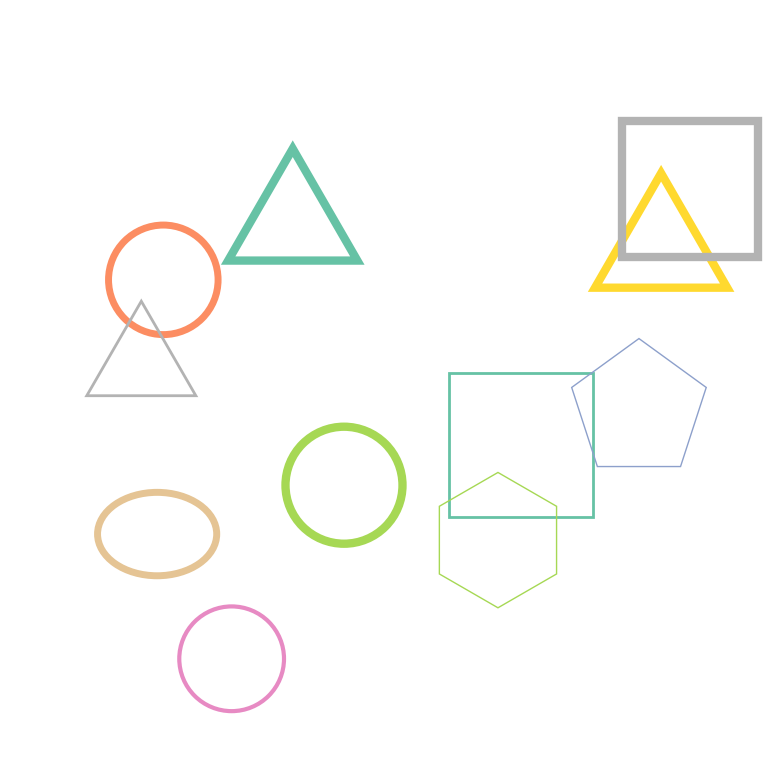[{"shape": "triangle", "thickness": 3, "radius": 0.48, "center": [0.38, 0.71]}, {"shape": "square", "thickness": 1, "radius": 0.47, "center": [0.677, 0.422]}, {"shape": "circle", "thickness": 2.5, "radius": 0.36, "center": [0.212, 0.637]}, {"shape": "pentagon", "thickness": 0.5, "radius": 0.46, "center": [0.83, 0.468]}, {"shape": "circle", "thickness": 1.5, "radius": 0.34, "center": [0.301, 0.144]}, {"shape": "hexagon", "thickness": 0.5, "radius": 0.44, "center": [0.647, 0.299]}, {"shape": "circle", "thickness": 3, "radius": 0.38, "center": [0.447, 0.37]}, {"shape": "triangle", "thickness": 3, "radius": 0.5, "center": [0.859, 0.676]}, {"shape": "oval", "thickness": 2.5, "radius": 0.39, "center": [0.204, 0.306]}, {"shape": "square", "thickness": 3, "radius": 0.44, "center": [0.896, 0.755]}, {"shape": "triangle", "thickness": 1, "radius": 0.41, "center": [0.184, 0.527]}]